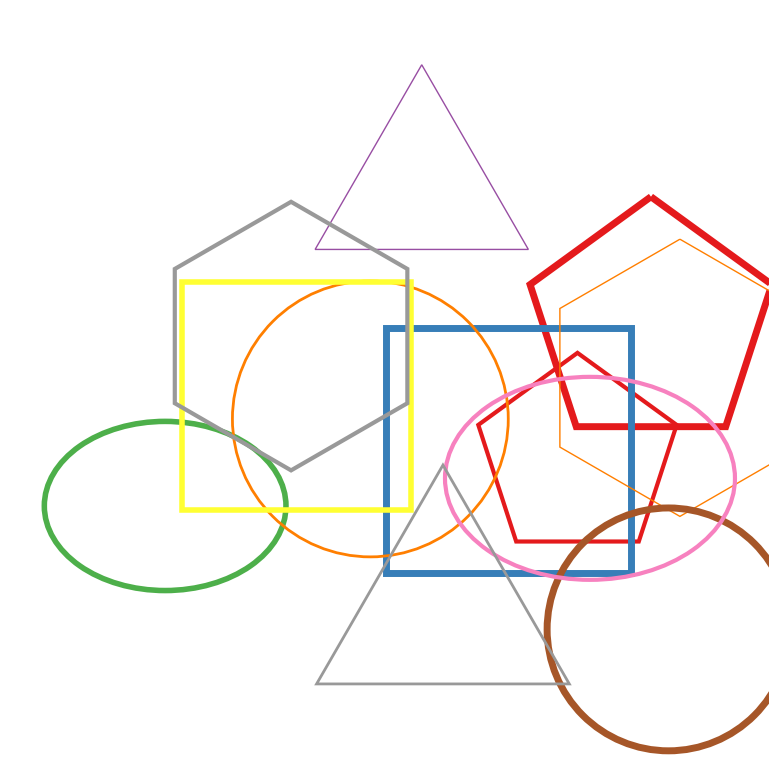[{"shape": "pentagon", "thickness": 1.5, "radius": 0.68, "center": [0.75, 0.406]}, {"shape": "pentagon", "thickness": 2.5, "radius": 0.83, "center": [0.845, 0.579]}, {"shape": "square", "thickness": 2.5, "radius": 0.8, "center": [0.66, 0.415]}, {"shape": "oval", "thickness": 2, "radius": 0.78, "center": [0.214, 0.343]}, {"shape": "triangle", "thickness": 0.5, "radius": 0.8, "center": [0.548, 0.756]}, {"shape": "hexagon", "thickness": 0.5, "radius": 0.9, "center": [0.883, 0.509]}, {"shape": "circle", "thickness": 1, "radius": 0.9, "center": [0.481, 0.456]}, {"shape": "square", "thickness": 2, "radius": 0.74, "center": [0.385, 0.486]}, {"shape": "circle", "thickness": 2.5, "radius": 0.79, "center": [0.868, 0.183]}, {"shape": "oval", "thickness": 1.5, "radius": 0.94, "center": [0.766, 0.379]}, {"shape": "hexagon", "thickness": 1.5, "radius": 0.87, "center": [0.378, 0.564]}, {"shape": "triangle", "thickness": 1, "radius": 0.95, "center": [0.575, 0.207]}]